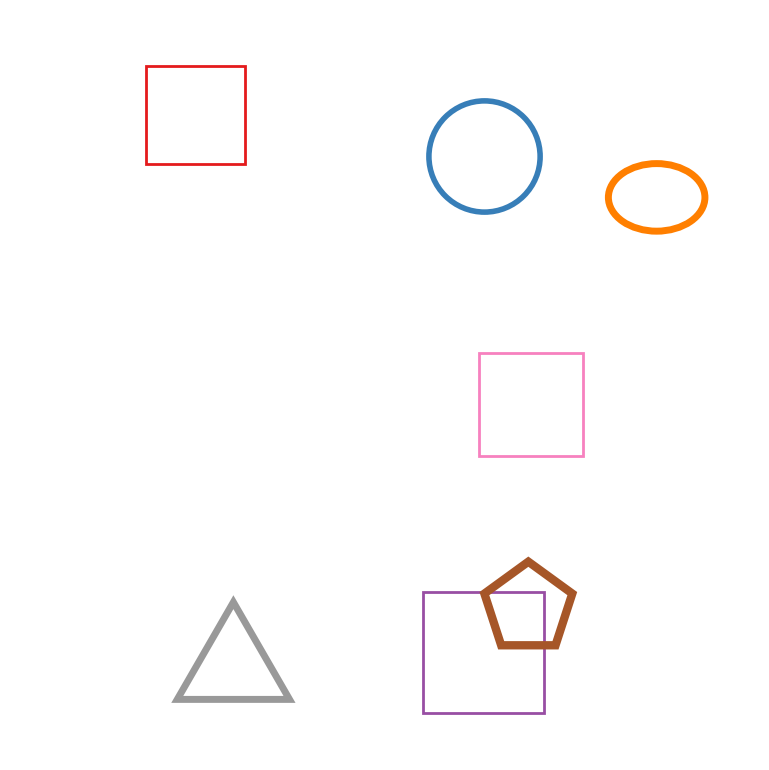[{"shape": "square", "thickness": 1, "radius": 0.32, "center": [0.254, 0.851]}, {"shape": "circle", "thickness": 2, "radius": 0.36, "center": [0.629, 0.797]}, {"shape": "square", "thickness": 1, "radius": 0.39, "center": [0.628, 0.153]}, {"shape": "oval", "thickness": 2.5, "radius": 0.31, "center": [0.853, 0.744]}, {"shape": "pentagon", "thickness": 3, "radius": 0.3, "center": [0.686, 0.211]}, {"shape": "square", "thickness": 1, "radius": 0.33, "center": [0.69, 0.474]}, {"shape": "triangle", "thickness": 2.5, "radius": 0.42, "center": [0.303, 0.134]}]